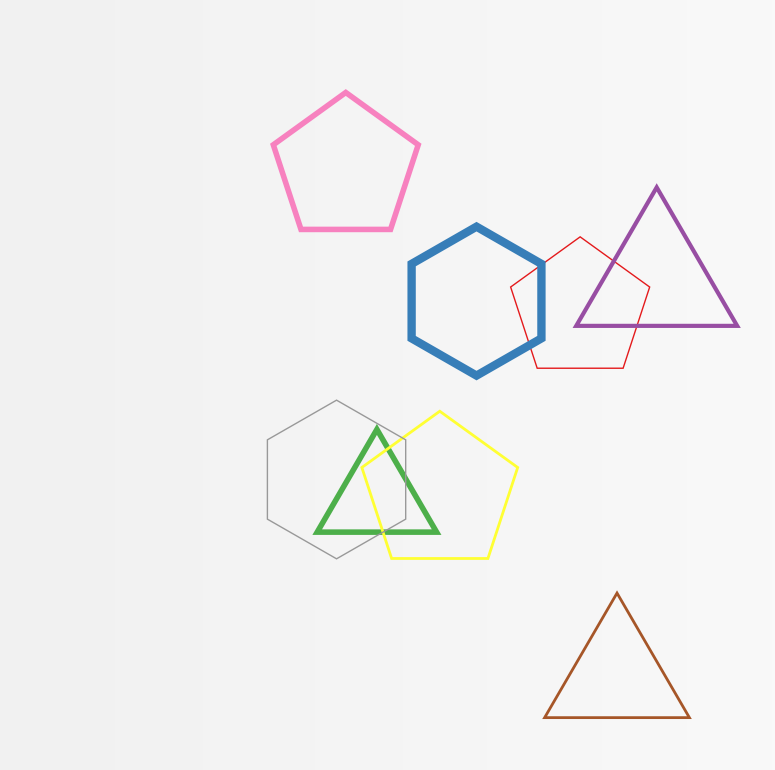[{"shape": "pentagon", "thickness": 0.5, "radius": 0.47, "center": [0.749, 0.598]}, {"shape": "hexagon", "thickness": 3, "radius": 0.48, "center": [0.615, 0.609]}, {"shape": "triangle", "thickness": 2, "radius": 0.44, "center": [0.486, 0.353]}, {"shape": "triangle", "thickness": 1.5, "radius": 0.6, "center": [0.847, 0.637]}, {"shape": "pentagon", "thickness": 1, "radius": 0.53, "center": [0.567, 0.36]}, {"shape": "triangle", "thickness": 1, "radius": 0.54, "center": [0.796, 0.122]}, {"shape": "pentagon", "thickness": 2, "radius": 0.49, "center": [0.446, 0.782]}, {"shape": "hexagon", "thickness": 0.5, "radius": 0.52, "center": [0.434, 0.377]}]